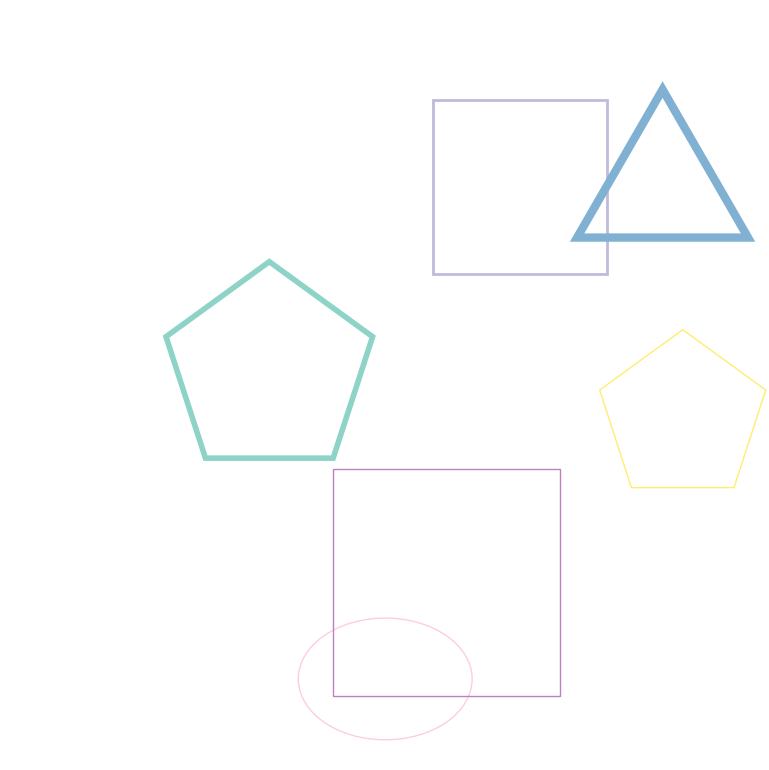[{"shape": "pentagon", "thickness": 2, "radius": 0.71, "center": [0.35, 0.519]}, {"shape": "square", "thickness": 1, "radius": 0.56, "center": [0.675, 0.757]}, {"shape": "triangle", "thickness": 3, "radius": 0.64, "center": [0.86, 0.756]}, {"shape": "oval", "thickness": 0.5, "radius": 0.56, "center": [0.5, 0.118]}, {"shape": "square", "thickness": 0.5, "radius": 0.74, "center": [0.58, 0.244]}, {"shape": "pentagon", "thickness": 0.5, "radius": 0.57, "center": [0.887, 0.458]}]